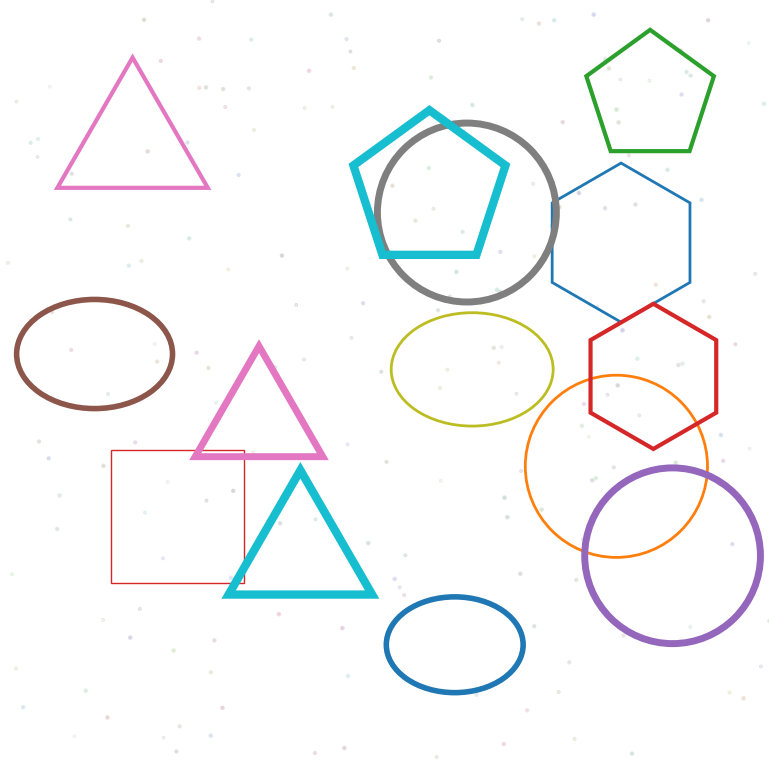[{"shape": "hexagon", "thickness": 1, "radius": 0.52, "center": [0.807, 0.685]}, {"shape": "oval", "thickness": 2, "radius": 0.44, "center": [0.591, 0.163]}, {"shape": "circle", "thickness": 1, "radius": 0.59, "center": [0.801, 0.394]}, {"shape": "pentagon", "thickness": 1.5, "radius": 0.44, "center": [0.844, 0.874]}, {"shape": "hexagon", "thickness": 1.5, "radius": 0.47, "center": [0.849, 0.511]}, {"shape": "square", "thickness": 0.5, "radius": 0.43, "center": [0.231, 0.33]}, {"shape": "circle", "thickness": 2.5, "radius": 0.57, "center": [0.873, 0.278]}, {"shape": "oval", "thickness": 2, "radius": 0.51, "center": [0.123, 0.54]}, {"shape": "triangle", "thickness": 2.5, "radius": 0.48, "center": [0.336, 0.455]}, {"shape": "triangle", "thickness": 1.5, "radius": 0.56, "center": [0.172, 0.812]}, {"shape": "circle", "thickness": 2.5, "radius": 0.58, "center": [0.606, 0.724]}, {"shape": "oval", "thickness": 1, "radius": 0.53, "center": [0.613, 0.52]}, {"shape": "pentagon", "thickness": 3, "radius": 0.52, "center": [0.558, 0.753]}, {"shape": "triangle", "thickness": 3, "radius": 0.54, "center": [0.39, 0.282]}]